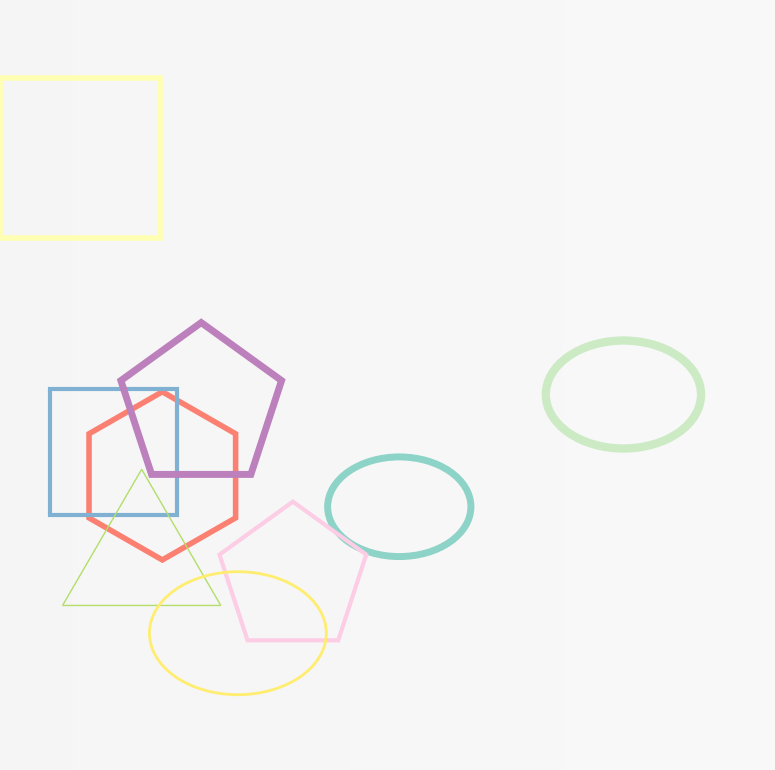[{"shape": "oval", "thickness": 2.5, "radius": 0.46, "center": [0.515, 0.342]}, {"shape": "square", "thickness": 2, "radius": 0.52, "center": [0.103, 0.795]}, {"shape": "hexagon", "thickness": 2, "radius": 0.55, "center": [0.209, 0.382]}, {"shape": "square", "thickness": 1.5, "radius": 0.41, "center": [0.146, 0.413]}, {"shape": "triangle", "thickness": 0.5, "radius": 0.59, "center": [0.183, 0.273]}, {"shape": "pentagon", "thickness": 1.5, "radius": 0.5, "center": [0.378, 0.249]}, {"shape": "pentagon", "thickness": 2.5, "radius": 0.54, "center": [0.26, 0.472]}, {"shape": "oval", "thickness": 3, "radius": 0.5, "center": [0.804, 0.488]}, {"shape": "oval", "thickness": 1, "radius": 0.57, "center": [0.307, 0.178]}]